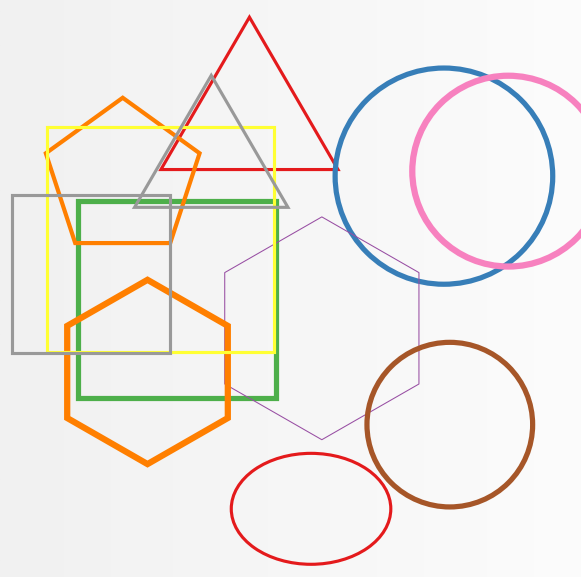[{"shape": "oval", "thickness": 1.5, "radius": 0.69, "center": [0.535, 0.118]}, {"shape": "triangle", "thickness": 1.5, "radius": 0.88, "center": [0.429, 0.793]}, {"shape": "circle", "thickness": 2.5, "radius": 0.94, "center": [0.764, 0.694]}, {"shape": "square", "thickness": 2.5, "radius": 0.85, "center": [0.304, 0.481]}, {"shape": "hexagon", "thickness": 0.5, "radius": 0.96, "center": [0.554, 0.431]}, {"shape": "pentagon", "thickness": 2, "radius": 0.7, "center": [0.211, 0.691]}, {"shape": "hexagon", "thickness": 3, "radius": 0.8, "center": [0.254, 0.355]}, {"shape": "square", "thickness": 1.5, "radius": 0.98, "center": [0.277, 0.585]}, {"shape": "circle", "thickness": 2.5, "radius": 0.71, "center": [0.774, 0.264]}, {"shape": "circle", "thickness": 3, "radius": 0.83, "center": [0.875, 0.703]}, {"shape": "square", "thickness": 1.5, "radius": 0.68, "center": [0.157, 0.524]}, {"shape": "triangle", "thickness": 1.5, "radius": 0.76, "center": [0.363, 0.716]}]